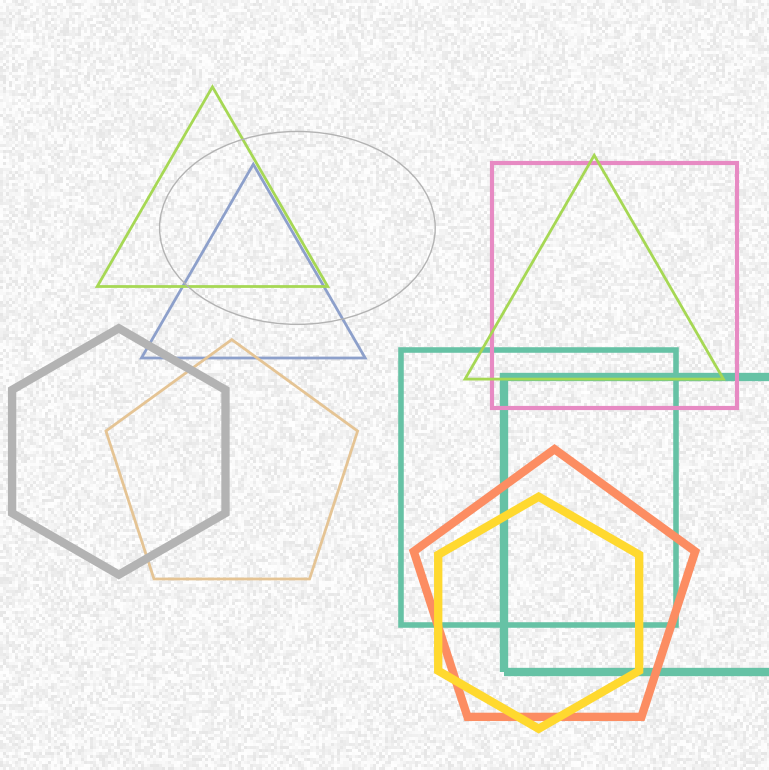[{"shape": "square", "thickness": 3, "radius": 0.96, "center": [0.846, 0.319]}, {"shape": "square", "thickness": 2, "radius": 0.89, "center": [0.699, 0.367]}, {"shape": "pentagon", "thickness": 3, "radius": 0.96, "center": [0.72, 0.224]}, {"shape": "triangle", "thickness": 1, "radius": 0.84, "center": [0.329, 0.619]}, {"shape": "square", "thickness": 1.5, "radius": 0.8, "center": [0.799, 0.63]}, {"shape": "triangle", "thickness": 1, "radius": 0.97, "center": [0.772, 0.605]}, {"shape": "triangle", "thickness": 1, "radius": 0.86, "center": [0.276, 0.714]}, {"shape": "hexagon", "thickness": 3, "radius": 0.75, "center": [0.7, 0.204]}, {"shape": "pentagon", "thickness": 1, "radius": 0.86, "center": [0.301, 0.387]}, {"shape": "oval", "thickness": 0.5, "radius": 0.89, "center": [0.386, 0.704]}, {"shape": "hexagon", "thickness": 3, "radius": 0.8, "center": [0.154, 0.414]}]